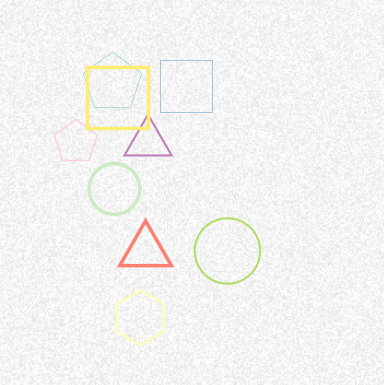[{"shape": "pentagon", "thickness": 0.5, "radius": 0.4, "center": [0.292, 0.785]}, {"shape": "hexagon", "thickness": 1.5, "radius": 0.35, "center": [0.365, 0.174]}, {"shape": "triangle", "thickness": 2.5, "radius": 0.39, "center": [0.378, 0.349]}, {"shape": "square", "thickness": 0.5, "radius": 0.34, "center": [0.483, 0.776]}, {"shape": "circle", "thickness": 1.5, "radius": 0.43, "center": [0.591, 0.348]}, {"shape": "pentagon", "thickness": 1, "radius": 0.29, "center": [0.197, 0.631]}, {"shape": "triangle", "thickness": 1.5, "radius": 0.35, "center": [0.384, 0.632]}, {"shape": "circle", "thickness": 2.5, "radius": 0.33, "center": [0.297, 0.509]}, {"shape": "square", "thickness": 2.5, "radius": 0.4, "center": [0.304, 0.747]}]